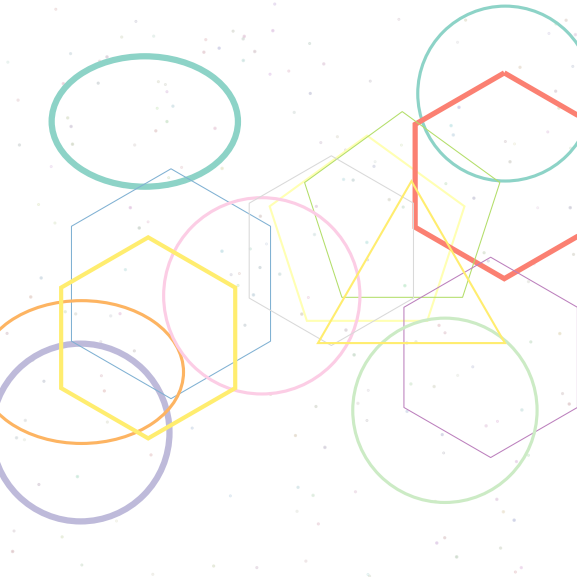[{"shape": "oval", "thickness": 3, "radius": 0.81, "center": [0.251, 0.789]}, {"shape": "circle", "thickness": 1.5, "radius": 0.76, "center": [0.875, 0.837]}, {"shape": "pentagon", "thickness": 1, "radius": 0.89, "center": [0.636, 0.587]}, {"shape": "circle", "thickness": 3, "radius": 0.77, "center": [0.14, 0.25]}, {"shape": "hexagon", "thickness": 2.5, "radius": 0.89, "center": [0.873, 0.695]}, {"shape": "hexagon", "thickness": 0.5, "radius": 1.0, "center": [0.296, 0.508]}, {"shape": "oval", "thickness": 1.5, "radius": 0.88, "center": [0.141, 0.355]}, {"shape": "pentagon", "thickness": 0.5, "radius": 0.89, "center": [0.696, 0.628]}, {"shape": "circle", "thickness": 1.5, "radius": 0.85, "center": [0.453, 0.487]}, {"shape": "hexagon", "thickness": 0.5, "radius": 0.82, "center": [0.574, 0.565]}, {"shape": "hexagon", "thickness": 0.5, "radius": 0.87, "center": [0.85, 0.38]}, {"shape": "circle", "thickness": 1.5, "radius": 0.8, "center": [0.77, 0.289]}, {"shape": "triangle", "thickness": 1, "radius": 0.93, "center": [0.712, 0.499]}, {"shape": "hexagon", "thickness": 2, "radius": 0.87, "center": [0.257, 0.414]}]